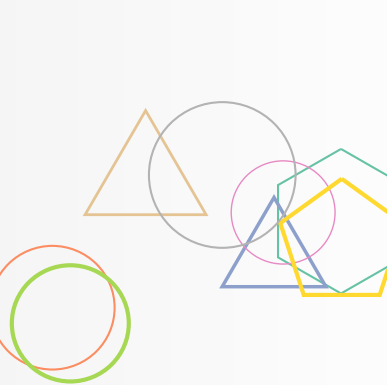[{"shape": "hexagon", "thickness": 1.5, "radius": 0.94, "center": [0.88, 0.425]}, {"shape": "circle", "thickness": 1.5, "radius": 0.8, "center": [0.135, 0.201]}, {"shape": "triangle", "thickness": 2.5, "radius": 0.77, "center": [0.707, 0.333]}, {"shape": "circle", "thickness": 1, "radius": 0.67, "center": [0.731, 0.448]}, {"shape": "circle", "thickness": 3, "radius": 0.75, "center": [0.181, 0.16]}, {"shape": "pentagon", "thickness": 3, "radius": 0.83, "center": [0.882, 0.369]}, {"shape": "triangle", "thickness": 2, "radius": 0.9, "center": [0.376, 0.533]}, {"shape": "circle", "thickness": 1.5, "radius": 0.95, "center": [0.574, 0.546]}]